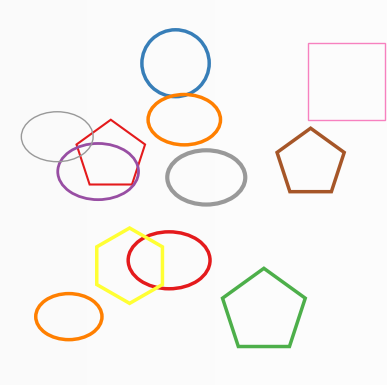[{"shape": "oval", "thickness": 2.5, "radius": 0.53, "center": [0.436, 0.324]}, {"shape": "pentagon", "thickness": 1.5, "radius": 0.46, "center": [0.286, 0.596]}, {"shape": "circle", "thickness": 2.5, "radius": 0.43, "center": [0.453, 0.836]}, {"shape": "pentagon", "thickness": 2.5, "radius": 0.56, "center": [0.681, 0.191]}, {"shape": "oval", "thickness": 2, "radius": 0.52, "center": [0.253, 0.554]}, {"shape": "oval", "thickness": 2.5, "radius": 0.43, "center": [0.178, 0.178]}, {"shape": "oval", "thickness": 2.5, "radius": 0.47, "center": [0.476, 0.689]}, {"shape": "hexagon", "thickness": 2.5, "radius": 0.49, "center": [0.334, 0.31]}, {"shape": "pentagon", "thickness": 2.5, "radius": 0.46, "center": [0.802, 0.576]}, {"shape": "square", "thickness": 1, "radius": 0.5, "center": [0.895, 0.788]}, {"shape": "oval", "thickness": 3, "radius": 0.5, "center": [0.532, 0.539]}, {"shape": "oval", "thickness": 1, "radius": 0.46, "center": [0.148, 0.645]}]